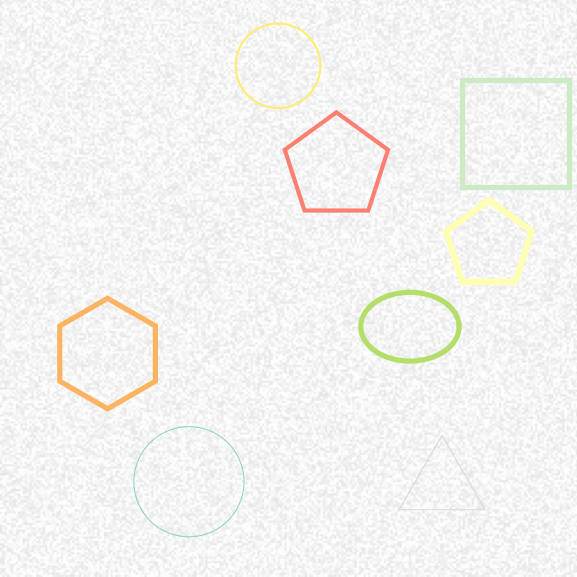[{"shape": "circle", "thickness": 0.5, "radius": 0.48, "center": [0.327, 0.165]}, {"shape": "pentagon", "thickness": 3, "radius": 0.39, "center": [0.847, 0.574]}, {"shape": "pentagon", "thickness": 2, "radius": 0.47, "center": [0.583, 0.711]}, {"shape": "hexagon", "thickness": 2.5, "radius": 0.48, "center": [0.186, 0.387]}, {"shape": "oval", "thickness": 2.5, "radius": 0.43, "center": [0.71, 0.433]}, {"shape": "triangle", "thickness": 0.5, "radius": 0.43, "center": [0.766, 0.159]}, {"shape": "square", "thickness": 2.5, "radius": 0.46, "center": [0.893, 0.768]}, {"shape": "circle", "thickness": 1, "radius": 0.37, "center": [0.481, 0.885]}]